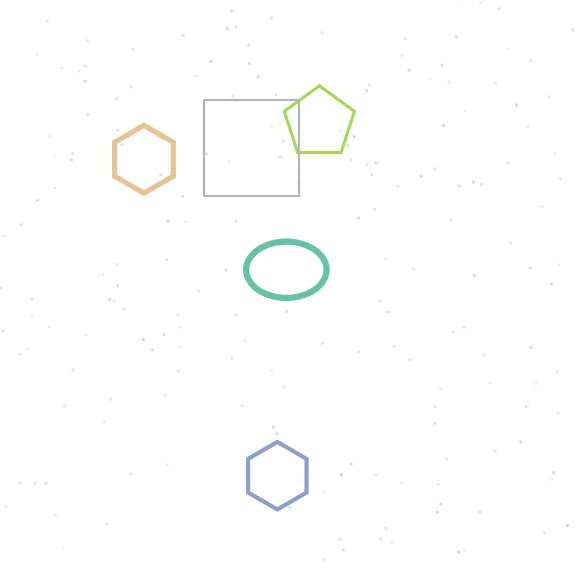[{"shape": "oval", "thickness": 3, "radius": 0.35, "center": [0.496, 0.532]}, {"shape": "hexagon", "thickness": 2, "radius": 0.29, "center": [0.48, 0.175]}, {"shape": "pentagon", "thickness": 1.5, "radius": 0.32, "center": [0.553, 0.787]}, {"shape": "hexagon", "thickness": 2.5, "radius": 0.29, "center": [0.249, 0.723]}, {"shape": "square", "thickness": 1, "radius": 0.41, "center": [0.435, 0.743]}]